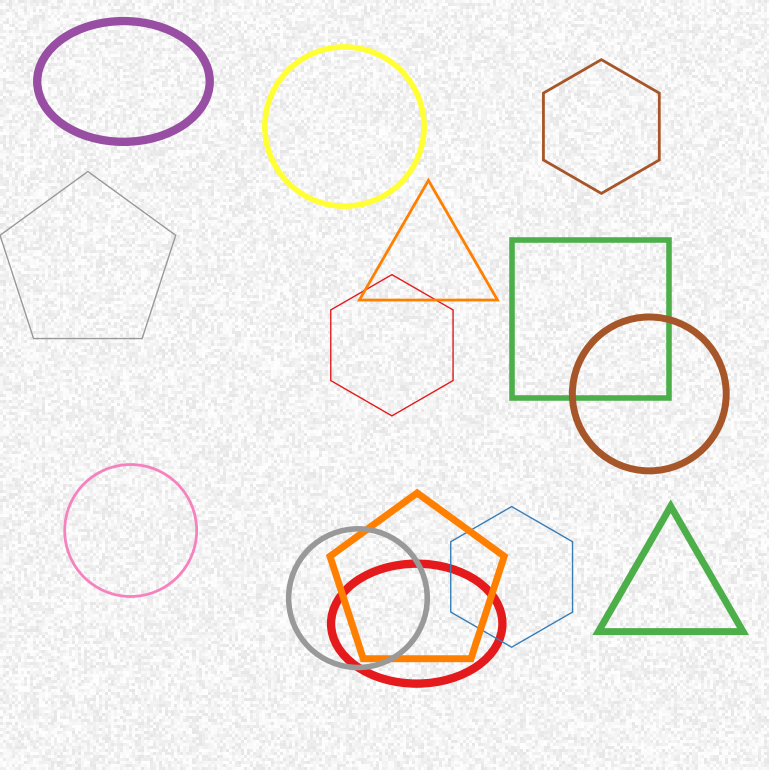[{"shape": "hexagon", "thickness": 0.5, "radius": 0.46, "center": [0.509, 0.552]}, {"shape": "oval", "thickness": 3, "radius": 0.56, "center": [0.541, 0.19]}, {"shape": "hexagon", "thickness": 0.5, "radius": 0.46, "center": [0.664, 0.251]}, {"shape": "triangle", "thickness": 2.5, "radius": 0.54, "center": [0.871, 0.234]}, {"shape": "square", "thickness": 2, "radius": 0.51, "center": [0.767, 0.586]}, {"shape": "oval", "thickness": 3, "radius": 0.56, "center": [0.16, 0.894]}, {"shape": "triangle", "thickness": 1, "radius": 0.52, "center": [0.556, 0.662]}, {"shape": "pentagon", "thickness": 2.5, "radius": 0.59, "center": [0.542, 0.241]}, {"shape": "circle", "thickness": 2, "radius": 0.52, "center": [0.447, 0.836]}, {"shape": "circle", "thickness": 2.5, "radius": 0.5, "center": [0.843, 0.488]}, {"shape": "hexagon", "thickness": 1, "radius": 0.43, "center": [0.781, 0.836]}, {"shape": "circle", "thickness": 1, "radius": 0.43, "center": [0.17, 0.311]}, {"shape": "circle", "thickness": 2, "radius": 0.45, "center": [0.465, 0.223]}, {"shape": "pentagon", "thickness": 0.5, "radius": 0.6, "center": [0.114, 0.657]}]